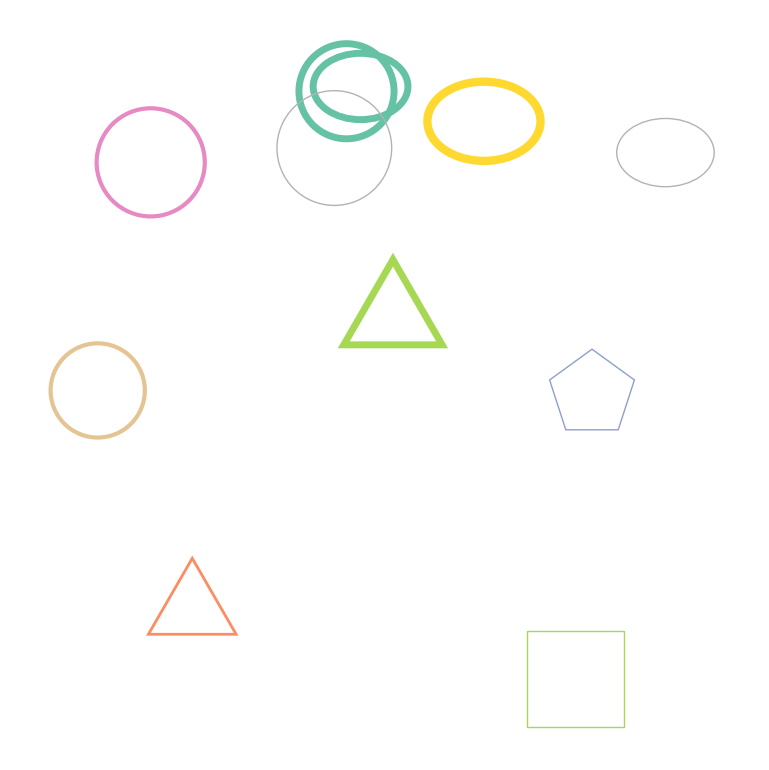[{"shape": "oval", "thickness": 2.5, "radius": 0.31, "center": [0.468, 0.888]}, {"shape": "circle", "thickness": 2.5, "radius": 0.31, "center": [0.45, 0.882]}, {"shape": "triangle", "thickness": 1, "radius": 0.33, "center": [0.25, 0.209]}, {"shape": "pentagon", "thickness": 0.5, "radius": 0.29, "center": [0.769, 0.489]}, {"shape": "circle", "thickness": 1.5, "radius": 0.35, "center": [0.196, 0.789]}, {"shape": "square", "thickness": 0.5, "radius": 0.31, "center": [0.747, 0.118]}, {"shape": "triangle", "thickness": 2.5, "radius": 0.37, "center": [0.51, 0.589]}, {"shape": "oval", "thickness": 3, "radius": 0.37, "center": [0.629, 0.842]}, {"shape": "circle", "thickness": 1.5, "radius": 0.31, "center": [0.127, 0.493]}, {"shape": "oval", "thickness": 0.5, "radius": 0.32, "center": [0.864, 0.802]}, {"shape": "circle", "thickness": 0.5, "radius": 0.37, "center": [0.434, 0.808]}]